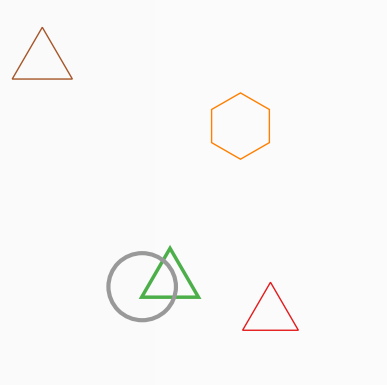[{"shape": "triangle", "thickness": 1, "radius": 0.42, "center": [0.698, 0.184]}, {"shape": "triangle", "thickness": 2.5, "radius": 0.42, "center": [0.439, 0.27]}, {"shape": "hexagon", "thickness": 1, "radius": 0.43, "center": [0.621, 0.673]}, {"shape": "triangle", "thickness": 1, "radius": 0.45, "center": [0.109, 0.84]}, {"shape": "circle", "thickness": 3, "radius": 0.44, "center": [0.367, 0.255]}]